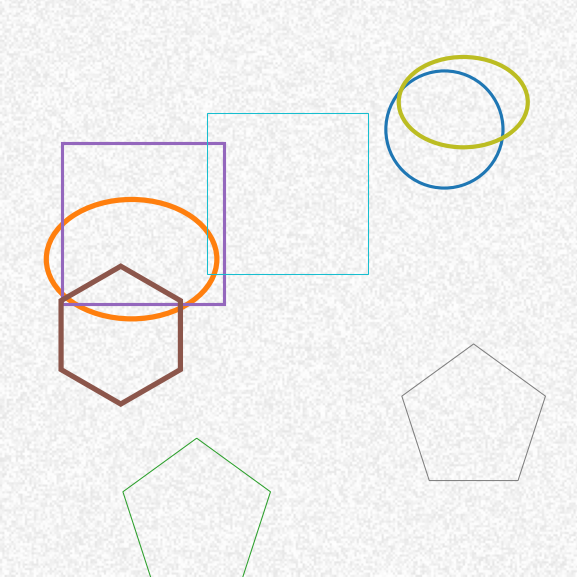[{"shape": "circle", "thickness": 1.5, "radius": 0.51, "center": [0.77, 0.775]}, {"shape": "oval", "thickness": 2.5, "radius": 0.74, "center": [0.228, 0.55]}, {"shape": "pentagon", "thickness": 0.5, "radius": 0.67, "center": [0.341, 0.106]}, {"shape": "square", "thickness": 1.5, "radius": 0.7, "center": [0.248, 0.612]}, {"shape": "hexagon", "thickness": 2.5, "radius": 0.6, "center": [0.209, 0.419]}, {"shape": "pentagon", "thickness": 0.5, "radius": 0.65, "center": [0.82, 0.273]}, {"shape": "oval", "thickness": 2, "radius": 0.56, "center": [0.802, 0.822]}, {"shape": "square", "thickness": 0.5, "radius": 0.7, "center": [0.498, 0.665]}]